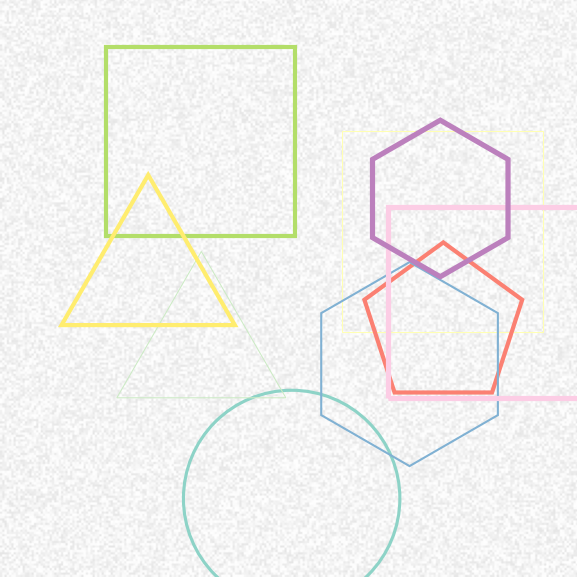[{"shape": "circle", "thickness": 1.5, "radius": 0.94, "center": [0.505, 0.136]}, {"shape": "square", "thickness": 0.5, "radius": 0.87, "center": [0.767, 0.599]}, {"shape": "pentagon", "thickness": 2, "radius": 0.72, "center": [0.768, 0.436]}, {"shape": "hexagon", "thickness": 1, "radius": 0.88, "center": [0.709, 0.369]}, {"shape": "square", "thickness": 2, "radius": 0.82, "center": [0.347, 0.755]}, {"shape": "square", "thickness": 2.5, "radius": 0.83, "center": [0.838, 0.476]}, {"shape": "hexagon", "thickness": 2.5, "radius": 0.68, "center": [0.762, 0.655]}, {"shape": "triangle", "thickness": 0.5, "radius": 0.84, "center": [0.349, 0.395]}, {"shape": "triangle", "thickness": 2, "radius": 0.87, "center": [0.257, 0.523]}]